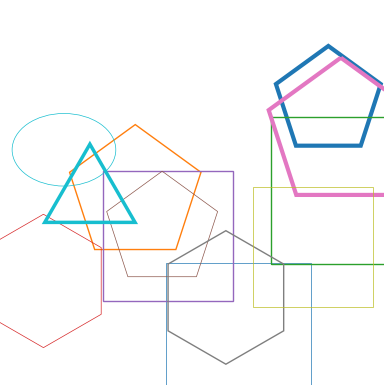[{"shape": "pentagon", "thickness": 3, "radius": 0.72, "center": [0.853, 0.737]}, {"shape": "square", "thickness": 0.5, "radius": 0.94, "center": [0.619, 0.129]}, {"shape": "pentagon", "thickness": 1, "radius": 0.9, "center": [0.351, 0.497]}, {"shape": "square", "thickness": 1, "radius": 0.96, "center": [0.895, 0.505]}, {"shape": "hexagon", "thickness": 0.5, "radius": 0.87, "center": [0.113, 0.27]}, {"shape": "square", "thickness": 1, "radius": 0.85, "center": [0.437, 0.388]}, {"shape": "pentagon", "thickness": 0.5, "radius": 0.76, "center": [0.421, 0.404]}, {"shape": "pentagon", "thickness": 3, "radius": 0.99, "center": [0.885, 0.653]}, {"shape": "hexagon", "thickness": 1, "radius": 0.87, "center": [0.587, 0.227]}, {"shape": "square", "thickness": 0.5, "radius": 0.78, "center": [0.812, 0.358]}, {"shape": "triangle", "thickness": 2.5, "radius": 0.68, "center": [0.233, 0.49]}, {"shape": "oval", "thickness": 0.5, "radius": 0.67, "center": [0.166, 0.611]}]